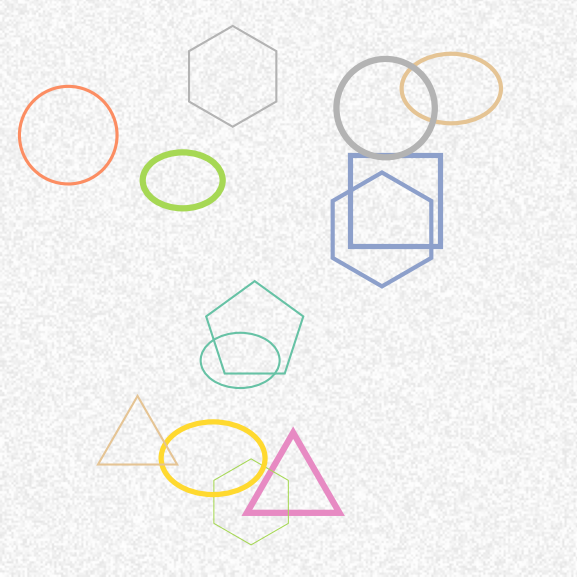[{"shape": "oval", "thickness": 1, "radius": 0.34, "center": [0.416, 0.375]}, {"shape": "pentagon", "thickness": 1, "radius": 0.44, "center": [0.441, 0.424]}, {"shape": "circle", "thickness": 1.5, "radius": 0.42, "center": [0.118, 0.765]}, {"shape": "hexagon", "thickness": 2, "radius": 0.49, "center": [0.661, 0.602]}, {"shape": "square", "thickness": 2.5, "radius": 0.39, "center": [0.684, 0.652]}, {"shape": "triangle", "thickness": 3, "radius": 0.46, "center": [0.508, 0.157]}, {"shape": "oval", "thickness": 3, "radius": 0.35, "center": [0.316, 0.687]}, {"shape": "hexagon", "thickness": 0.5, "radius": 0.37, "center": [0.435, 0.13]}, {"shape": "oval", "thickness": 2.5, "radius": 0.45, "center": [0.369, 0.206]}, {"shape": "oval", "thickness": 2, "radius": 0.43, "center": [0.781, 0.846]}, {"shape": "triangle", "thickness": 1, "radius": 0.4, "center": [0.238, 0.234]}, {"shape": "circle", "thickness": 3, "radius": 0.43, "center": [0.668, 0.812]}, {"shape": "hexagon", "thickness": 1, "radius": 0.44, "center": [0.403, 0.867]}]